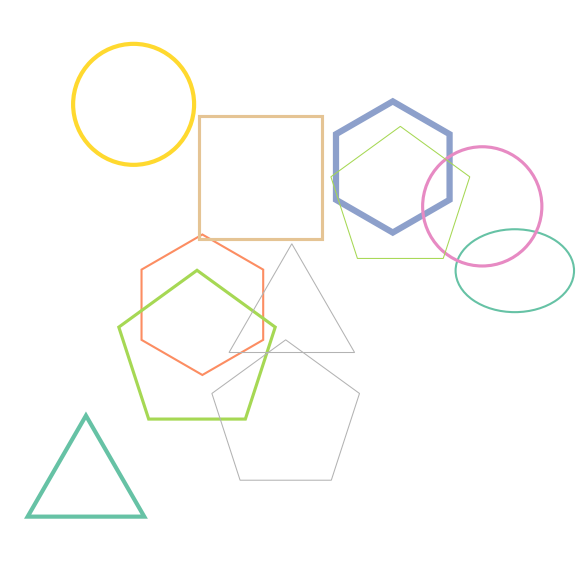[{"shape": "oval", "thickness": 1, "radius": 0.51, "center": [0.891, 0.53]}, {"shape": "triangle", "thickness": 2, "radius": 0.58, "center": [0.149, 0.163]}, {"shape": "hexagon", "thickness": 1, "radius": 0.61, "center": [0.35, 0.471]}, {"shape": "hexagon", "thickness": 3, "radius": 0.57, "center": [0.68, 0.71]}, {"shape": "circle", "thickness": 1.5, "radius": 0.52, "center": [0.835, 0.642]}, {"shape": "pentagon", "thickness": 1.5, "radius": 0.71, "center": [0.341, 0.389]}, {"shape": "pentagon", "thickness": 0.5, "radius": 0.63, "center": [0.693, 0.654]}, {"shape": "circle", "thickness": 2, "radius": 0.52, "center": [0.231, 0.818]}, {"shape": "square", "thickness": 1.5, "radius": 0.53, "center": [0.452, 0.691]}, {"shape": "triangle", "thickness": 0.5, "radius": 0.63, "center": [0.505, 0.452]}, {"shape": "pentagon", "thickness": 0.5, "radius": 0.67, "center": [0.495, 0.276]}]